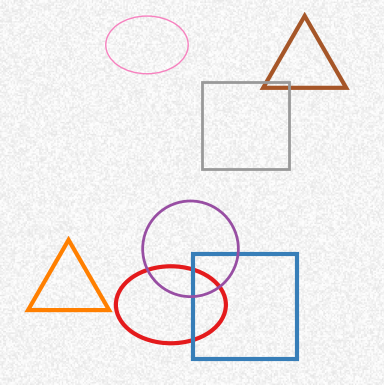[{"shape": "oval", "thickness": 3, "radius": 0.71, "center": [0.444, 0.208]}, {"shape": "square", "thickness": 3, "radius": 0.68, "center": [0.637, 0.204]}, {"shape": "circle", "thickness": 2, "radius": 0.62, "center": [0.495, 0.354]}, {"shape": "triangle", "thickness": 3, "radius": 0.61, "center": [0.178, 0.255]}, {"shape": "triangle", "thickness": 3, "radius": 0.62, "center": [0.791, 0.834]}, {"shape": "oval", "thickness": 1, "radius": 0.54, "center": [0.382, 0.883]}, {"shape": "square", "thickness": 2, "radius": 0.56, "center": [0.638, 0.675]}]